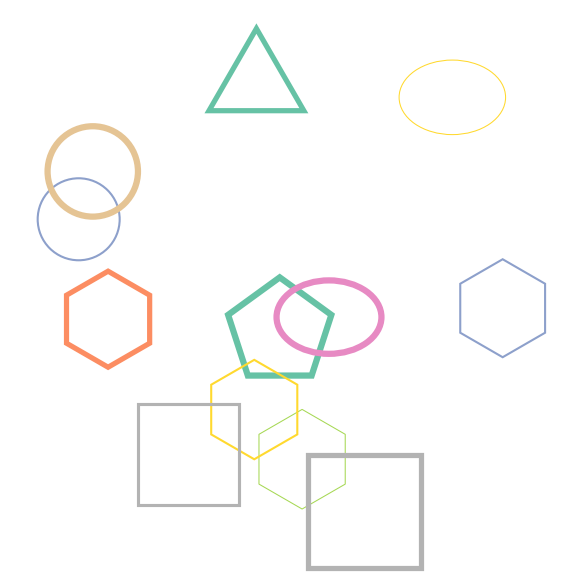[{"shape": "triangle", "thickness": 2.5, "radius": 0.47, "center": [0.444, 0.855]}, {"shape": "pentagon", "thickness": 3, "radius": 0.47, "center": [0.484, 0.425]}, {"shape": "hexagon", "thickness": 2.5, "radius": 0.42, "center": [0.187, 0.446]}, {"shape": "circle", "thickness": 1, "radius": 0.35, "center": [0.136, 0.619]}, {"shape": "hexagon", "thickness": 1, "radius": 0.42, "center": [0.87, 0.465]}, {"shape": "oval", "thickness": 3, "radius": 0.45, "center": [0.57, 0.45]}, {"shape": "hexagon", "thickness": 0.5, "radius": 0.43, "center": [0.523, 0.204]}, {"shape": "hexagon", "thickness": 1, "radius": 0.43, "center": [0.44, 0.29]}, {"shape": "oval", "thickness": 0.5, "radius": 0.46, "center": [0.783, 0.831]}, {"shape": "circle", "thickness": 3, "radius": 0.39, "center": [0.161, 0.702]}, {"shape": "square", "thickness": 1.5, "radius": 0.44, "center": [0.327, 0.212]}, {"shape": "square", "thickness": 2.5, "radius": 0.49, "center": [0.631, 0.113]}]